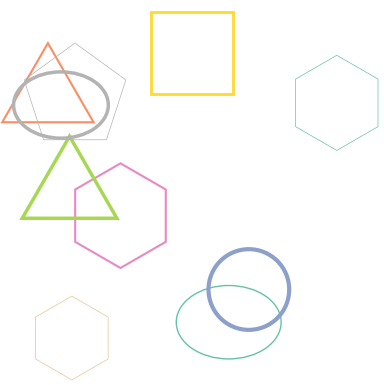[{"shape": "oval", "thickness": 1, "radius": 0.68, "center": [0.594, 0.163]}, {"shape": "hexagon", "thickness": 0.5, "radius": 0.62, "center": [0.875, 0.733]}, {"shape": "triangle", "thickness": 1.5, "radius": 0.68, "center": [0.124, 0.751]}, {"shape": "circle", "thickness": 3, "radius": 0.52, "center": [0.646, 0.248]}, {"shape": "hexagon", "thickness": 1.5, "radius": 0.68, "center": [0.313, 0.44]}, {"shape": "triangle", "thickness": 2.5, "radius": 0.71, "center": [0.181, 0.504]}, {"shape": "square", "thickness": 2, "radius": 0.53, "center": [0.499, 0.862]}, {"shape": "hexagon", "thickness": 0.5, "radius": 0.54, "center": [0.187, 0.122]}, {"shape": "pentagon", "thickness": 0.5, "radius": 0.69, "center": [0.195, 0.749]}, {"shape": "oval", "thickness": 2.5, "radius": 0.62, "center": [0.158, 0.727]}]